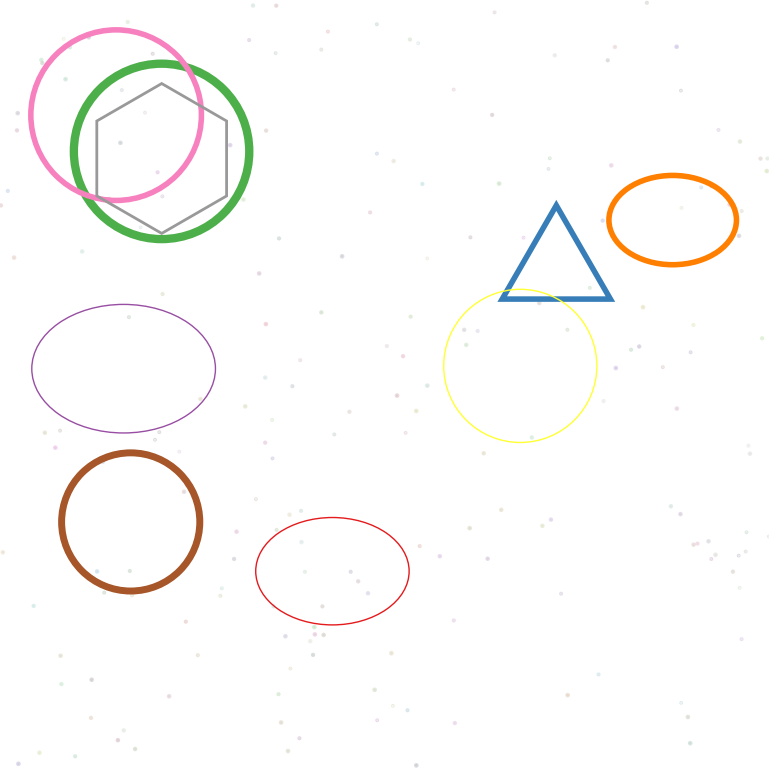[{"shape": "oval", "thickness": 0.5, "radius": 0.5, "center": [0.432, 0.258]}, {"shape": "triangle", "thickness": 2, "radius": 0.41, "center": [0.722, 0.652]}, {"shape": "circle", "thickness": 3, "radius": 0.57, "center": [0.21, 0.803]}, {"shape": "oval", "thickness": 0.5, "radius": 0.6, "center": [0.161, 0.521]}, {"shape": "oval", "thickness": 2, "radius": 0.41, "center": [0.874, 0.714]}, {"shape": "circle", "thickness": 0.5, "radius": 0.5, "center": [0.676, 0.525]}, {"shape": "circle", "thickness": 2.5, "radius": 0.45, "center": [0.17, 0.322]}, {"shape": "circle", "thickness": 2, "radius": 0.55, "center": [0.151, 0.85]}, {"shape": "hexagon", "thickness": 1, "radius": 0.49, "center": [0.21, 0.794]}]